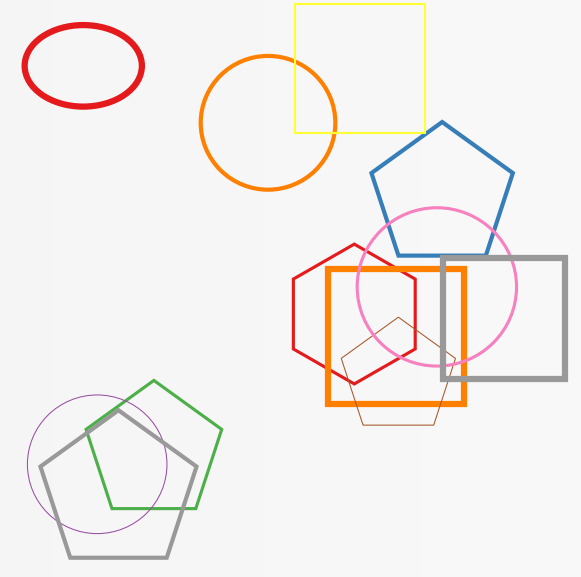[{"shape": "oval", "thickness": 3, "radius": 0.5, "center": [0.143, 0.885]}, {"shape": "hexagon", "thickness": 1.5, "radius": 0.61, "center": [0.61, 0.455]}, {"shape": "pentagon", "thickness": 2, "radius": 0.64, "center": [0.761, 0.66]}, {"shape": "pentagon", "thickness": 1.5, "radius": 0.61, "center": [0.265, 0.218]}, {"shape": "circle", "thickness": 0.5, "radius": 0.6, "center": [0.167, 0.195]}, {"shape": "square", "thickness": 3, "radius": 0.58, "center": [0.681, 0.417]}, {"shape": "circle", "thickness": 2, "radius": 0.58, "center": [0.461, 0.786]}, {"shape": "square", "thickness": 1, "radius": 0.56, "center": [0.619, 0.881]}, {"shape": "pentagon", "thickness": 0.5, "radius": 0.52, "center": [0.685, 0.347]}, {"shape": "circle", "thickness": 1.5, "radius": 0.69, "center": [0.752, 0.502]}, {"shape": "square", "thickness": 3, "radius": 0.52, "center": [0.867, 0.448]}, {"shape": "pentagon", "thickness": 2, "radius": 0.71, "center": [0.204, 0.148]}]